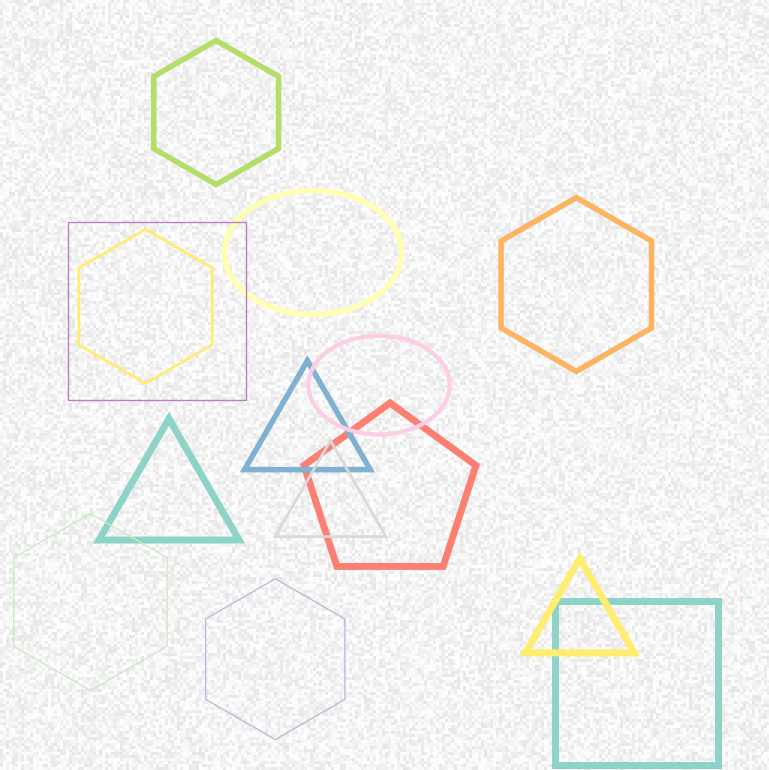[{"shape": "square", "thickness": 2.5, "radius": 0.53, "center": [0.827, 0.113]}, {"shape": "triangle", "thickness": 2.5, "radius": 0.53, "center": [0.219, 0.351]}, {"shape": "oval", "thickness": 2, "radius": 0.58, "center": [0.407, 0.672]}, {"shape": "hexagon", "thickness": 0.5, "radius": 0.52, "center": [0.358, 0.144]}, {"shape": "pentagon", "thickness": 2.5, "radius": 0.59, "center": [0.507, 0.359]}, {"shape": "triangle", "thickness": 2, "radius": 0.47, "center": [0.399, 0.437]}, {"shape": "hexagon", "thickness": 2, "radius": 0.56, "center": [0.748, 0.631]}, {"shape": "hexagon", "thickness": 2, "radius": 0.47, "center": [0.281, 0.854]}, {"shape": "oval", "thickness": 1.5, "radius": 0.46, "center": [0.492, 0.5]}, {"shape": "triangle", "thickness": 1, "radius": 0.42, "center": [0.429, 0.345]}, {"shape": "square", "thickness": 0.5, "radius": 0.58, "center": [0.204, 0.596]}, {"shape": "hexagon", "thickness": 0.5, "radius": 0.57, "center": [0.117, 0.218]}, {"shape": "triangle", "thickness": 2.5, "radius": 0.41, "center": [0.753, 0.193]}, {"shape": "hexagon", "thickness": 1, "radius": 0.5, "center": [0.189, 0.602]}]